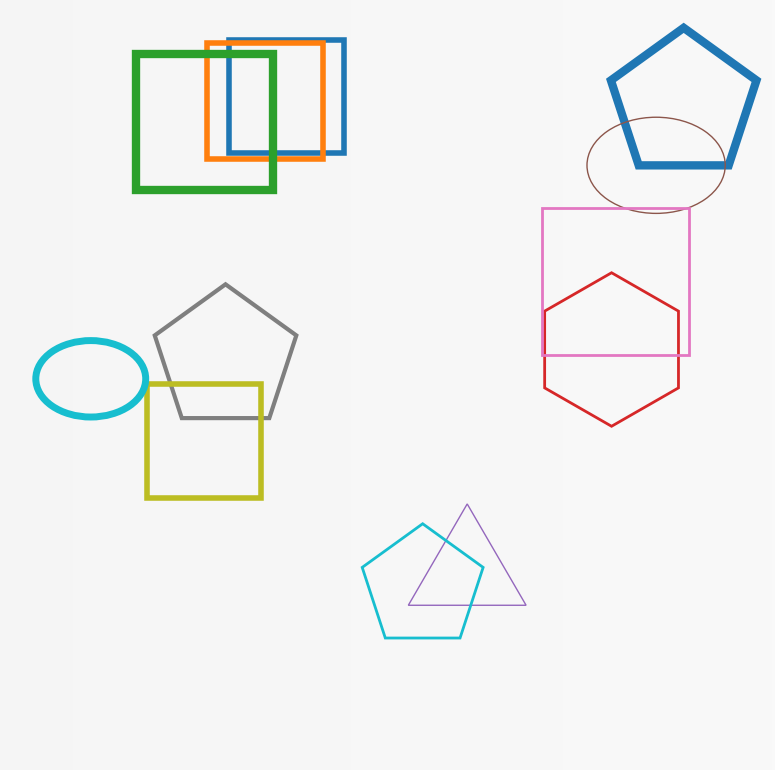[{"shape": "pentagon", "thickness": 3, "radius": 0.49, "center": [0.882, 0.865]}, {"shape": "square", "thickness": 2, "radius": 0.37, "center": [0.37, 0.875]}, {"shape": "square", "thickness": 2, "radius": 0.37, "center": [0.342, 0.869]}, {"shape": "square", "thickness": 3, "radius": 0.44, "center": [0.264, 0.841]}, {"shape": "hexagon", "thickness": 1, "radius": 0.5, "center": [0.789, 0.546]}, {"shape": "triangle", "thickness": 0.5, "radius": 0.44, "center": [0.603, 0.258]}, {"shape": "oval", "thickness": 0.5, "radius": 0.45, "center": [0.847, 0.785]}, {"shape": "square", "thickness": 1, "radius": 0.48, "center": [0.794, 0.635]}, {"shape": "pentagon", "thickness": 1.5, "radius": 0.48, "center": [0.291, 0.535]}, {"shape": "square", "thickness": 2, "radius": 0.37, "center": [0.263, 0.427]}, {"shape": "oval", "thickness": 2.5, "radius": 0.35, "center": [0.117, 0.508]}, {"shape": "pentagon", "thickness": 1, "radius": 0.41, "center": [0.545, 0.238]}]